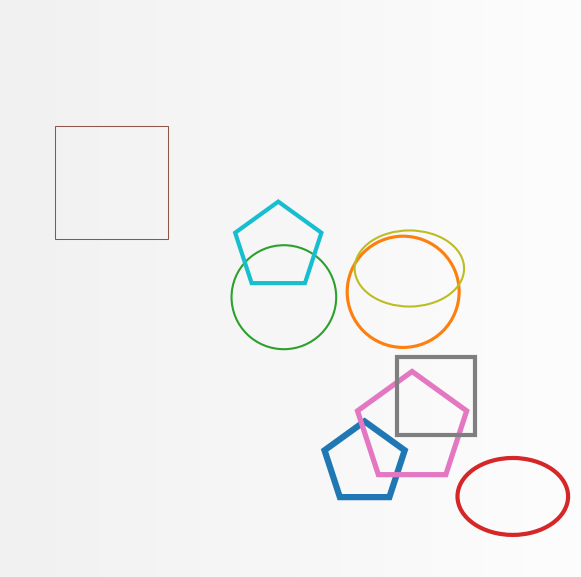[{"shape": "pentagon", "thickness": 3, "radius": 0.36, "center": [0.627, 0.197]}, {"shape": "circle", "thickness": 1.5, "radius": 0.48, "center": [0.694, 0.494]}, {"shape": "circle", "thickness": 1, "radius": 0.45, "center": [0.488, 0.484]}, {"shape": "oval", "thickness": 2, "radius": 0.48, "center": [0.882, 0.139]}, {"shape": "square", "thickness": 0.5, "radius": 0.49, "center": [0.192, 0.683]}, {"shape": "pentagon", "thickness": 2.5, "radius": 0.49, "center": [0.709, 0.257]}, {"shape": "square", "thickness": 2, "radius": 0.34, "center": [0.75, 0.313]}, {"shape": "oval", "thickness": 1, "radius": 0.47, "center": [0.704, 0.534]}, {"shape": "pentagon", "thickness": 2, "radius": 0.39, "center": [0.479, 0.572]}]